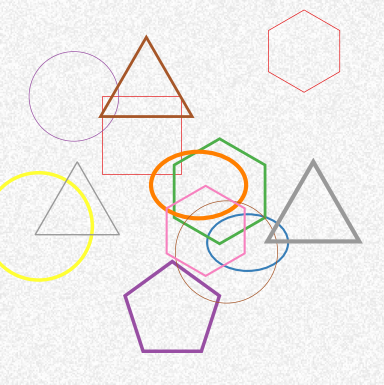[{"shape": "hexagon", "thickness": 0.5, "radius": 0.53, "center": [0.79, 0.867]}, {"shape": "square", "thickness": 0.5, "radius": 0.51, "center": [0.368, 0.65]}, {"shape": "oval", "thickness": 1.5, "radius": 0.53, "center": [0.643, 0.37]}, {"shape": "hexagon", "thickness": 2, "radius": 0.68, "center": [0.57, 0.503]}, {"shape": "circle", "thickness": 0.5, "radius": 0.58, "center": [0.192, 0.75]}, {"shape": "pentagon", "thickness": 2.5, "radius": 0.64, "center": [0.447, 0.192]}, {"shape": "oval", "thickness": 3, "radius": 0.62, "center": [0.516, 0.519]}, {"shape": "circle", "thickness": 2.5, "radius": 0.7, "center": [0.101, 0.412]}, {"shape": "triangle", "thickness": 2, "radius": 0.69, "center": [0.38, 0.766]}, {"shape": "circle", "thickness": 0.5, "radius": 0.66, "center": [0.588, 0.346]}, {"shape": "hexagon", "thickness": 1.5, "radius": 0.58, "center": [0.534, 0.4]}, {"shape": "triangle", "thickness": 1, "radius": 0.63, "center": [0.201, 0.453]}, {"shape": "triangle", "thickness": 3, "radius": 0.69, "center": [0.814, 0.442]}]